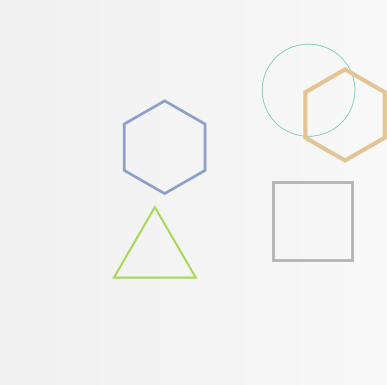[{"shape": "circle", "thickness": 0.5, "radius": 0.6, "center": [0.796, 0.766]}, {"shape": "hexagon", "thickness": 2, "radius": 0.6, "center": [0.425, 0.618]}, {"shape": "triangle", "thickness": 1.5, "radius": 0.61, "center": [0.4, 0.34]}, {"shape": "hexagon", "thickness": 3, "radius": 0.59, "center": [0.89, 0.701]}, {"shape": "square", "thickness": 2, "radius": 0.51, "center": [0.807, 0.425]}]